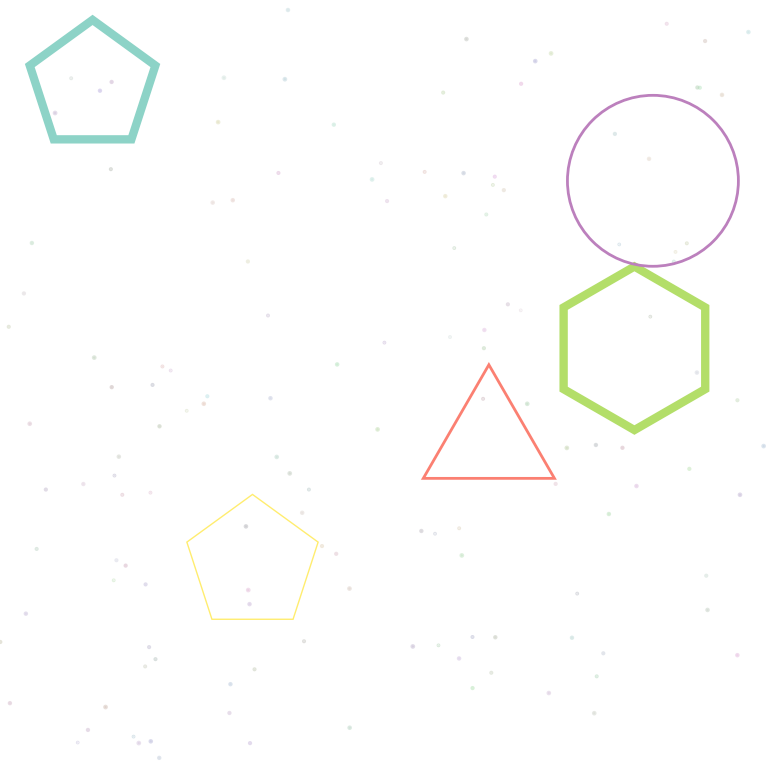[{"shape": "pentagon", "thickness": 3, "radius": 0.43, "center": [0.12, 0.888]}, {"shape": "triangle", "thickness": 1, "radius": 0.49, "center": [0.635, 0.428]}, {"shape": "hexagon", "thickness": 3, "radius": 0.53, "center": [0.824, 0.548]}, {"shape": "circle", "thickness": 1, "radius": 0.56, "center": [0.848, 0.765]}, {"shape": "pentagon", "thickness": 0.5, "radius": 0.45, "center": [0.328, 0.268]}]